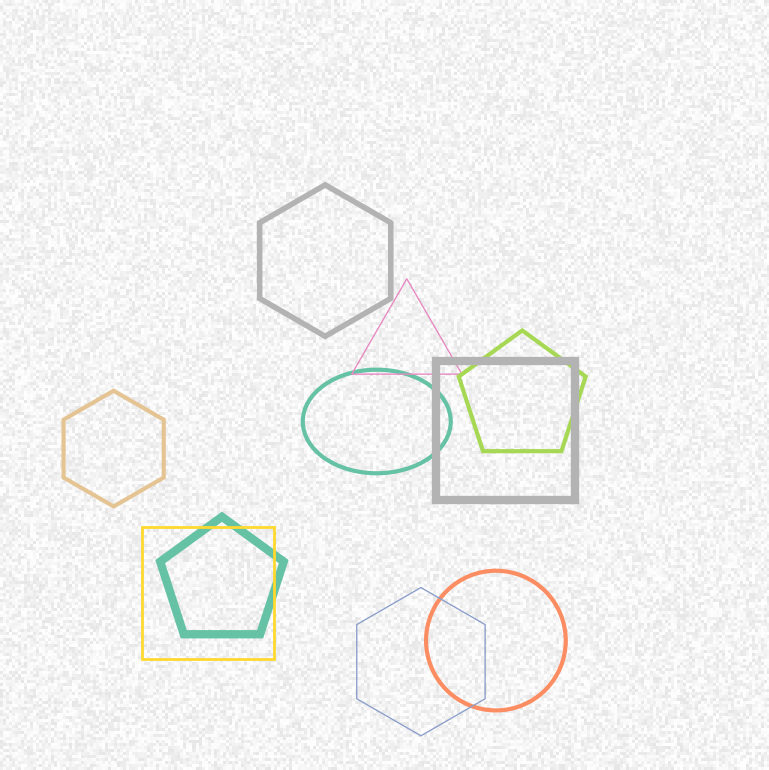[{"shape": "pentagon", "thickness": 3, "radius": 0.42, "center": [0.288, 0.245]}, {"shape": "oval", "thickness": 1.5, "radius": 0.48, "center": [0.489, 0.453]}, {"shape": "circle", "thickness": 1.5, "radius": 0.45, "center": [0.644, 0.168]}, {"shape": "hexagon", "thickness": 0.5, "radius": 0.48, "center": [0.547, 0.141]}, {"shape": "triangle", "thickness": 0.5, "radius": 0.41, "center": [0.528, 0.555]}, {"shape": "pentagon", "thickness": 1.5, "radius": 0.43, "center": [0.678, 0.484]}, {"shape": "square", "thickness": 1, "radius": 0.43, "center": [0.27, 0.23]}, {"shape": "hexagon", "thickness": 1.5, "radius": 0.38, "center": [0.148, 0.417]}, {"shape": "square", "thickness": 3, "radius": 0.45, "center": [0.657, 0.441]}, {"shape": "hexagon", "thickness": 2, "radius": 0.49, "center": [0.422, 0.662]}]